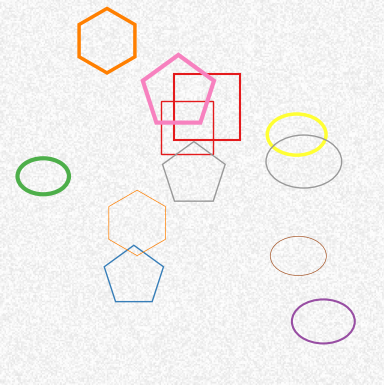[{"shape": "square", "thickness": 1.5, "radius": 0.42, "center": [0.538, 0.722]}, {"shape": "square", "thickness": 1, "radius": 0.34, "center": [0.486, 0.669]}, {"shape": "pentagon", "thickness": 1, "radius": 0.4, "center": [0.348, 0.282]}, {"shape": "oval", "thickness": 3, "radius": 0.33, "center": [0.112, 0.542]}, {"shape": "oval", "thickness": 1.5, "radius": 0.41, "center": [0.84, 0.165]}, {"shape": "hexagon", "thickness": 0.5, "radius": 0.43, "center": [0.356, 0.421]}, {"shape": "hexagon", "thickness": 2.5, "radius": 0.42, "center": [0.278, 0.894]}, {"shape": "oval", "thickness": 2.5, "radius": 0.38, "center": [0.771, 0.65]}, {"shape": "oval", "thickness": 0.5, "radius": 0.36, "center": [0.775, 0.335]}, {"shape": "pentagon", "thickness": 3, "radius": 0.49, "center": [0.463, 0.76]}, {"shape": "oval", "thickness": 1, "radius": 0.49, "center": [0.789, 0.58]}, {"shape": "pentagon", "thickness": 1, "radius": 0.43, "center": [0.504, 0.547]}]